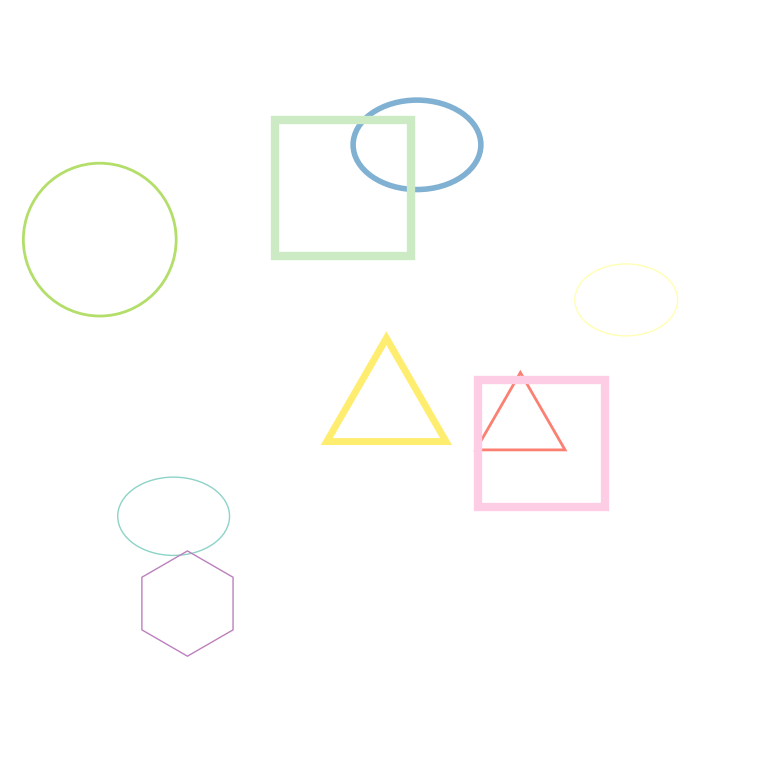[{"shape": "oval", "thickness": 0.5, "radius": 0.36, "center": [0.225, 0.33]}, {"shape": "oval", "thickness": 0.5, "radius": 0.33, "center": [0.813, 0.61]}, {"shape": "triangle", "thickness": 1, "radius": 0.33, "center": [0.676, 0.449]}, {"shape": "oval", "thickness": 2, "radius": 0.41, "center": [0.542, 0.812]}, {"shape": "circle", "thickness": 1, "radius": 0.5, "center": [0.13, 0.689]}, {"shape": "square", "thickness": 3, "radius": 0.41, "center": [0.704, 0.424]}, {"shape": "hexagon", "thickness": 0.5, "radius": 0.34, "center": [0.243, 0.216]}, {"shape": "square", "thickness": 3, "radius": 0.44, "center": [0.445, 0.756]}, {"shape": "triangle", "thickness": 2.5, "radius": 0.45, "center": [0.502, 0.471]}]